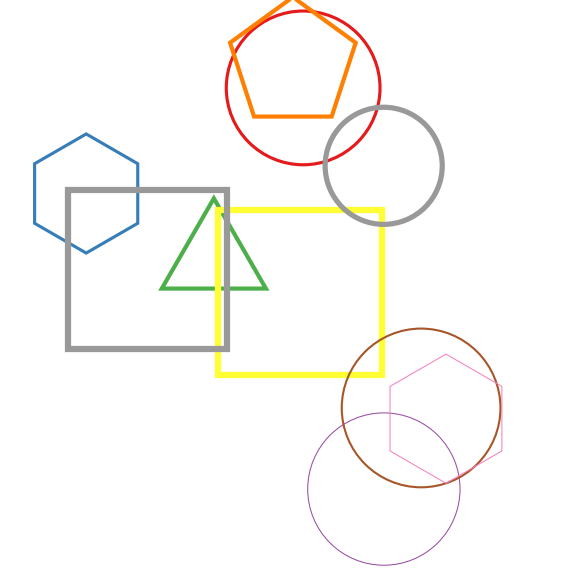[{"shape": "circle", "thickness": 1.5, "radius": 0.67, "center": [0.525, 0.847]}, {"shape": "hexagon", "thickness": 1.5, "radius": 0.52, "center": [0.149, 0.664]}, {"shape": "triangle", "thickness": 2, "radius": 0.52, "center": [0.37, 0.551]}, {"shape": "circle", "thickness": 0.5, "radius": 0.66, "center": [0.665, 0.152]}, {"shape": "pentagon", "thickness": 2, "radius": 0.57, "center": [0.507, 0.89]}, {"shape": "square", "thickness": 3, "radius": 0.71, "center": [0.52, 0.492]}, {"shape": "circle", "thickness": 1, "radius": 0.69, "center": [0.729, 0.293]}, {"shape": "hexagon", "thickness": 0.5, "radius": 0.56, "center": [0.772, 0.274]}, {"shape": "circle", "thickness": 2.5, "radius": 0.51, "center": [0.664, 0.712]}, {"shape": "square", "thickness": 3, "radius": 0.69, "center": [0.255, 0.533]}]